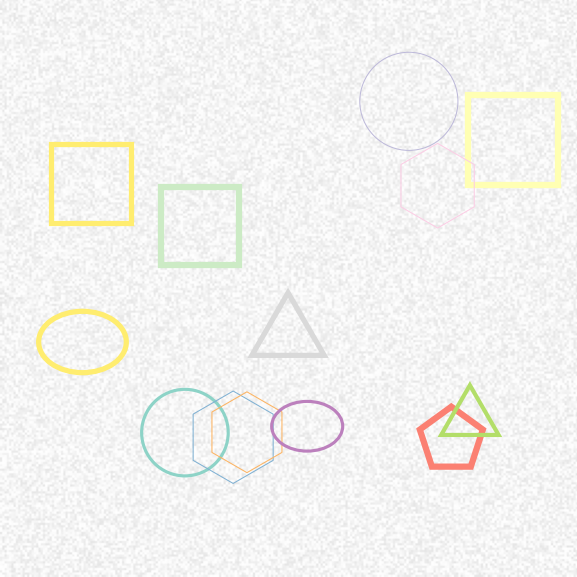[{"shape": "circle", "thickness": 1.5, "radius": 0.37, "center": [0.32, 0.25]}, {"shape": "square", "thickness": 3, "radius": 0.39, "center": [0.889, 0.757]}, {"shape": "circle", "thickness": 0.5, "radius": 0.42, "center": [0.708, 0.824]}, {"shape": "pentagon", "thickness": 3, "radius": 0.29, "center": [0.782, 0.238]}, {"shape": "hexagon", "thickness": 0.5, "radius": 0.4, "center": [0.404, 0.242]}, {"shape": "hexagon", "thickness": 0.5, "radius": 0.35, "center": [0.428, 0.251]}, {"shape": "triangle", "thickness": 2, "radius": 0.29, "center": [0.814, 0.275]}, {"shape": "hexagon", "thickness": 0.5, "radius": 0.37, "center": [0.758, 0.678]}, {"shape": "triangle", "thickness": 2.5, "radius": 0.36, "center": [0.499, 0.42]}, {"shape": "oval", "thickness": 1.5, "radius": 0.31, "center": [0.532, 0.261]}, {"shape": "square", "thickness": 3, "radius": 0.34, "center": [0.346, 0.608]}, {"shape": "square", "thickness": 2.5, "radius": 0.34, "center": [0.158, 0.681]}, {"shape": "oval", "thickness": 2.5, "radius": 0.38, "center": [0.143, 0.407]}]